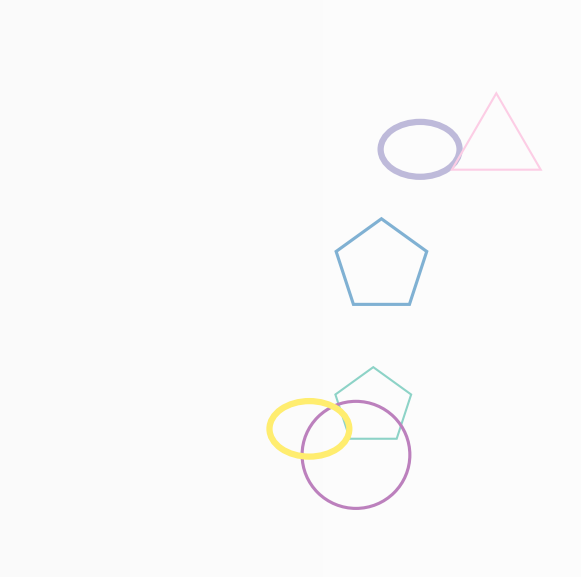[{"shape": "pentagon", "thickness": 1, "radius": 0.34, "center": [0.642, 0.295]}, {"shape": "oval", "thickness": 3, "radius": 0.34, "center": [0.723, 0.741]}, {"shape": "pentagon", "thickness": 1.5, "radius": 0.41, "center": [0.656, 0.538]}, {"shape": "triangle", "thickness": 1, "radius": 0.44, "center": [0.854, 0.749]}, {"shape": "circle", "thickness": 1.5, "radius": 0.46, "center": [0.612, 0.211]}, {"shape": "oval", "thickness": 3, "radius": 0.34, "center": [0.532, 0.257]}]